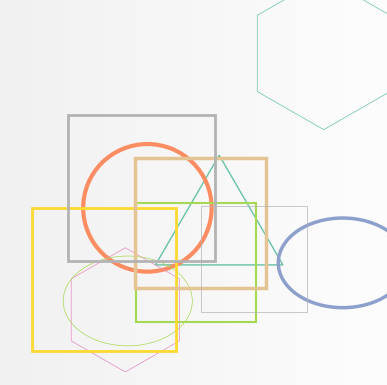[{"shape": "hexagon", "thickness": 0.5, "radius": 0.99, "center": [0.835, 0.861]}, {"shape": "triangle", "thickness": 1, "radius": 0.95, "center": [0.566, 0.407]}, {"shape": "circle", "thickness": 3, "radius": 0.83, "center": [0.38, 0.46]}, {"shape": "oval", "thickness": 2.5, "radius": 0.83, "center": [0.884, 0.317]}, {"shape": "hexagon", "thickness": 0.5, "radius": 0.81, "center": [0.323, 0.195]}, {"shape": "square", "thickness": 1.5, "radius": 0.78, "center": [0.507, 0.318]}, {"shape": "oval", "thickness": 0.5, "radius": 0.83, "center": [0.33, 0.218]}, {"shape": "square", "thickness": 2, "radius": 0.93, "center": [0.269, 0.274]}, {"shape": "square", "thickness": 2.5, "radius": 0.85, "center": [0.517, 0.421]}, {"shape": "square", "thickness": 0.5, "radius": 0.69, "center": [0.655, 0.327]}, {"shape": "square", "thickness": 2, "radius": 0.95, "center": [0.365, 0.512]}]